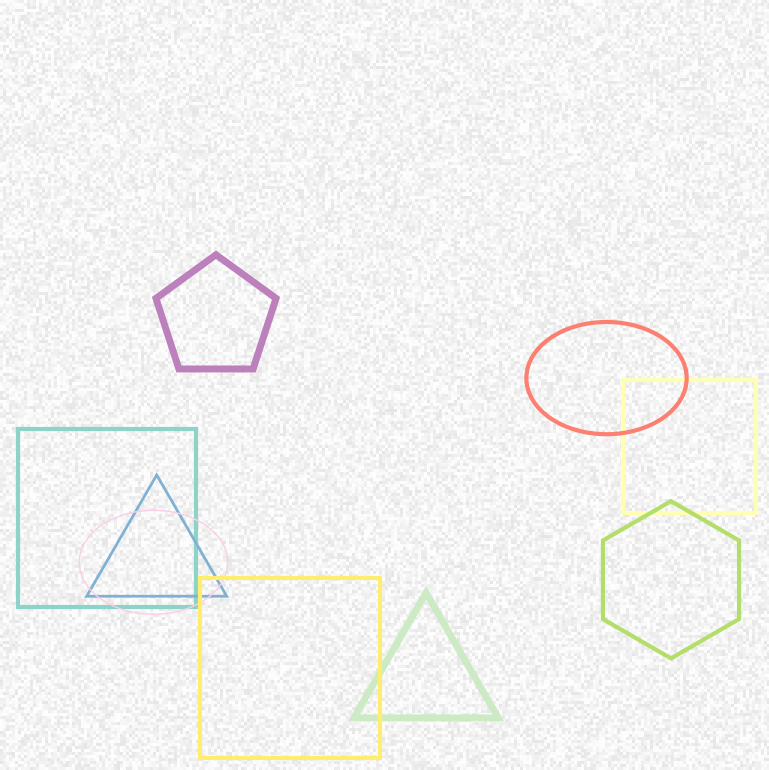[{"shape": "square", "thickness": 1.5, "radius": 0.58, "center": [0.139, 0.327]}, {"shape": "square", "thickness": 1.5, "radius": 0.43, "center": [0.896, 0.42]}, {"shape": "oval", "thickness": 1.5, "radius": 0.52, "center": [0.788, 0.509]}, {"shape": "triangle", "thickness": 1, "radius": 0.53, "center": [0.204, 0.278]}, {"shape": "hexagon", "thickness": 1.5, "radius": 0.51, "center": [0.871, 0.247]}, {"shape": "oval", "thickness": 0.5, "radius": 0.48, "center": [0.199, 0.27]}, {"shape": "pentagon", "thickness": 2.5, "radius": 0.41, "center": [0.281, 0.587]}, {"shape": "triangle", "thickness": 2.5, "radius": 0.54, "center": [0.553, 0.122]}, {"shape": "square", "thickness": 1.5, "radius": 0.58, "center": [0.377, 0.132]}]